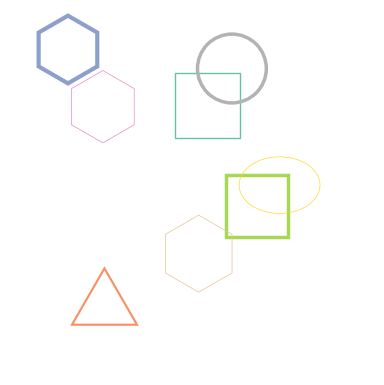[{"shape": "square", "thickness": 1, "radius": 0.42, "center": [0.538, 0.727]}, {"shape": "triangle", "thickness": 1.5, "radius": 0.49, "center": [0.271, 0.205]}, {"shape": "hexagon", "thickness": 3, "radius": 0.44, "center": [0.176, 0.871]}, {"shape": "hexagon", "thickness": 0.5, "radius": 0.47, "center": [0.267, 0.723]}, {"shape": "square", "thickness": 2.5, "radius": 0.4, "center": [0.668, 0.464]}, {"shape": "oval", "thickness": 0.5, "radius": 0.53, "center": [0.726, 0.519]}, {"shape": "hexagon", "thickness": 0.5, "radius": 0.5, "center": [0.516, 0.341]}, {"shape": "circle", "thickness": 2.5, "radius": 0.45, "center": [0.602, 0.822]}]